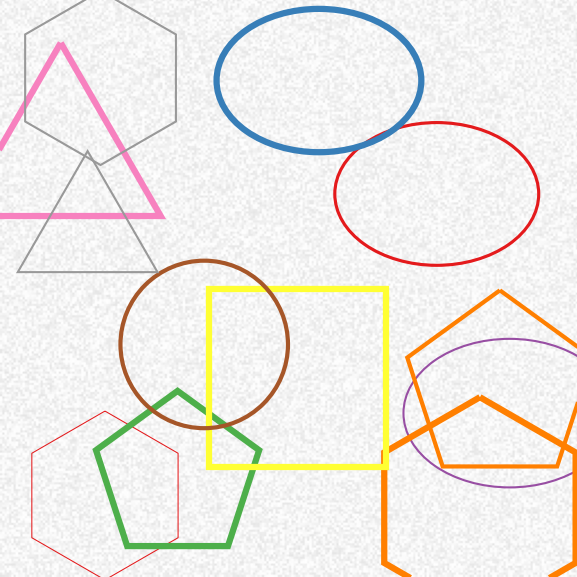[{"shape": "hexagon", "thickness": 0.5, "radius": 0.73, "center": [0.182, 0.141]}, {"shape": "oval", "thickness": 1.5, "radius": 0.88, "center": [0.756, 0.663]}, {"shape": "oval", "thickness": 3, "radius": 0.89, "center": [0.552, 0.86]}, {"shape": "pentagon", "thickness": 3, "radius": 0.74, "center": [0.307, 0.174]}, {"shape": "oval", "thickness": 1, "radius": 0.92, "center": [0.882, 0.284]}, {"shape": "pentagon", "thickness": 2, "radius": 0.84, "center": [0.866, 0.328]}, {"shape": "hexagon", "thickness": 3, "radius": 0.96, "center": [0.831, 0.12]}, {"shape": "square", "thickness": 3, "radius": 0.77, "center": [0.515, 0.344]}, {"shape": "circle", "thickness": 2, "radius": 0.73, "center": [0.354, 0.403]}, {"shape": "triangle", "thickness": 3, "radius": 1.0, "center": [0.105, 0.725]}, {"shape": "triangle", "thickness": 1, "radius": 0.7, "center": [0.152, 0.598]}, {"shape": "hexagon", "thickness": 1, "radius": 0.75, "center": [0.174, 0.864]}]